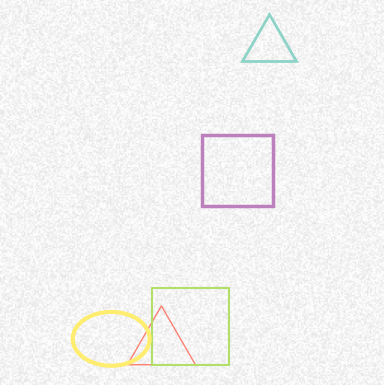[{"shape": "triangle", "thickness": 2, "radius": 0.41, "center": [0.7, 0.881]}, {"shape": "triangle", "thickness": 1, "radius": 0.51, "center": [0.419, 0.104]}, {"shape": "square", "thickness": 1.5, "radius": 0.5, "center": [0.495, 0.151]}, {"shape": "square", "thickness": 2.5, "radius": 0.46, "center": [0.616, 0.557]}, {"shape": "oval", "thickness": 3, "radius": 0.5, "center": [0.289, 0.12]}]